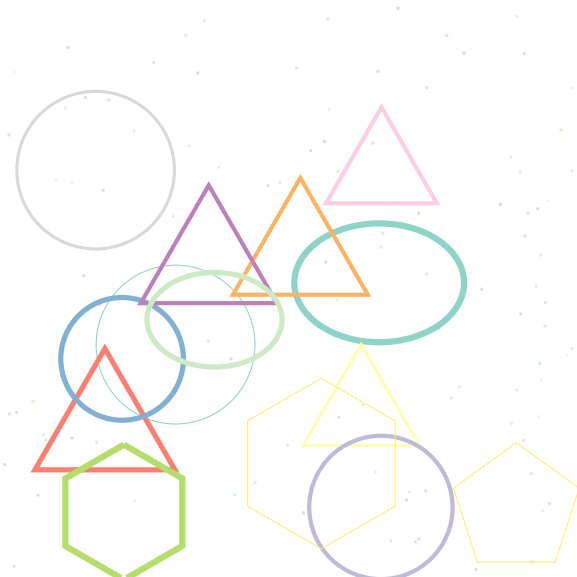[{"shape": "oval", "thickness": 3, "radius": 0.74, "center": [0.657, 0.509]}, {"shape": "circle", "thickness": 0.5, "radius": 0.69, "center": [0.304, 0.402]}, {"shape": "triangle", "thickness": 1.5, "radius": 0.58, "center": [0.625, 0.286]}, {"shape": "circle", "thickness": 2, "radius": 0.62, "center": [0.66, 0.12]}, {"shape": "triangle", "thickness": 2.5, "radius": 0.7, "center": [0.182, 0.256]}, {"shape": "circle", "thickness": 2.5, "radius": 0.53, "center": [0.211, 0.378]}, {"shape": "triangle", "thickness": 2, "radius": 0.67, "center": [0.52, 0.556]}, {"shape": "hexagon", "thickness": 3, "radius": 0.58, "center": [0.214, 0.112]}, {"shape": "triangle", "thickness": 2, "radius": 0.55, "center": [0.661, 0.703]}, {"shape": "circle", "thickness": 1.5, "radius": 0.68, "center": [0.166, 0.705]}, {"shape": "triangle", "thickness": 2, "radius": 0.68, "center": [0.361, 0.542]}, {"shape": "oval", "thickness": 2.5, "radius": 0.58, "center": [0.371, 0.445]}, {"shape": "hexagon", "thickness": 0.5, "radius": 0.74, "center": [0.557, 0.196]}, {"shape": "pentagon", "thickness": 0.5, "radius": 0.57, "center": [0.894, 0.118]}]